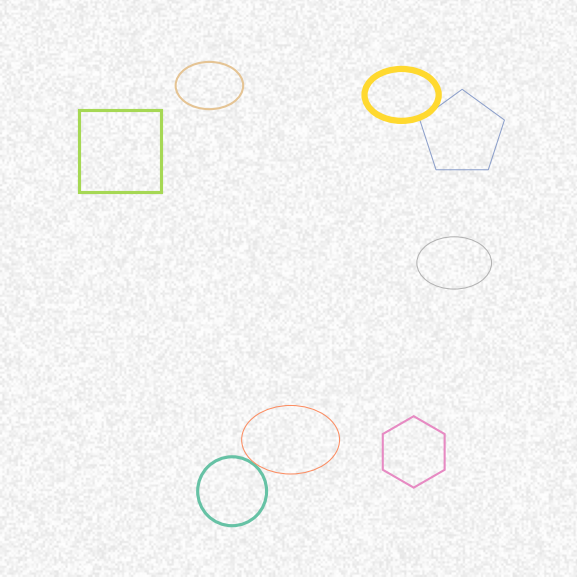[{"shape": "circle", "thickness": 1.5, "radius": 0.3, "center": [0.402, 0.148]}, {"shape": "oval", "thickness": 0.5, "radius": 0.42, "center": [0.503, 0.238]}, {"shape": "pentagon", "thickness": 0.5, "radius": 0.39, "center": [0.8, 0.767]}, {"shape": "hexagon", "thickness": 1, "radius": 0.31, "center": [0.716, 0.217]}, {"shape": "square", "thickness": 1.5, "radius": 0.36, "center": [0.208, 0.738]}, {"shape": "oval", "thickness": 3, "radius": 0.32, "center": [0.695, 0.835]}, {"shape": "oval", "thickness": 1, "radius": 0.29, "center": [0.363, 0.851]}, {"shape": "oval", "thickness": 0.5, "radius": 0.32, "center": [0.786, 0.544]}]